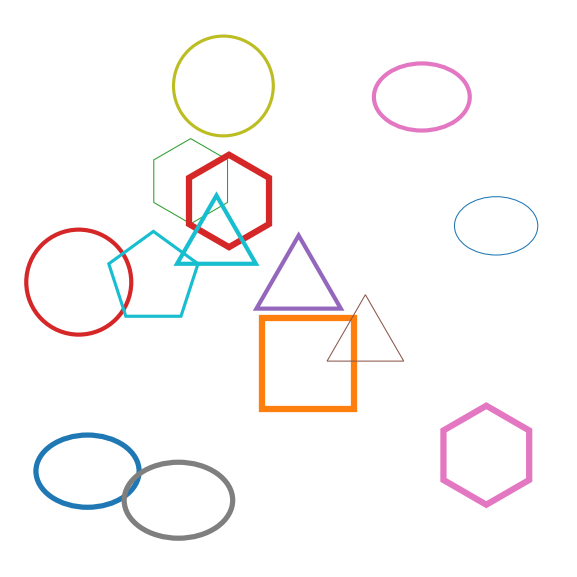[{"shape": "oval", "thickness": 0.5, "radius": 0.36, "center": [0.859, 0.608]}, {"shape": "oval", "thickness": 2.5, "radius": 0.45, "center": [0.152, 0.183]}, {"shape": "square", "thickness": 3, "radius": 0.4, "center": [0.533, 0.37]}, {"shape": "hexagon", "thickness": 0.5, "radius": 0.37, "center": [0.33, 0.685]}, {"shape": "hexagon", "thickness": 3, "radius": 0.4, "center": [0.397, 0.651]}, {"shape": "circle", "thickness": 2, "radius": 0.45, "center": [0.136, 0.511]}, {"shape": "triangle", "thickness": 2, "radius": 0.42, "center": [0.517, 0.507]}, {"shape": "triangle", "thickness": 0.5, "radius": 0.38, "center": [0.633, 0.412]}, {"shape": "oval", "thickness": 2, "radius": 0.41, "center": [0.73, 0.831]}, {"shape": "hexagon", "thickness": 3, "radius": 0.43, "center": [0.842, 0.211]}, {"shape": "oval", "thickness": 2.5, "radius": 0.47, "center": [0.309, 0.133]}, {"shape": "circle", "thickness": 1.5, "radius": 0.43, "center": [0.387, 0.85]}, {"shape": "pentagon", "thickness": 1.5, "radius": 0.41, "center": [0.266, 0.517]}, {"shape": "triangle", "thickness": 2, "radius": 0.39, "center": [0.375, 0.582]}]